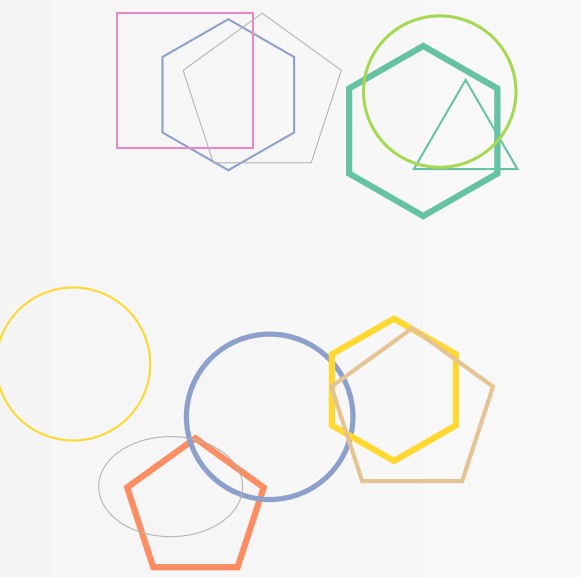[{"shape": "hexagon", "thickness": 3, "radius": 0.74, "center": [0.728, 0.772]}, {"shape": "triangle", "thickness": 1, "radius": 0.51, "center": [0.801, 0.758]}, {"shape": "pentagon", "thickness": 3, "radius": 0.62, "center": [0.336, 0.117]}, {"shape": "circle", "thickness": 2.5, "radius": 0.72, "center": [0.464, 0.277]}, {"shape": "hexagon", "thickness": 1, "radius": 0.65, "center": [0.393, 0.835]}, {"shape": "square", "thickness": 1, "radius": 0.58, "center": [0.319, 0.859]}, {"shape": "circle", "thickness": 1.5, "radius": 0.66, "center": [0.757, 0.841]}, {"shape": "circle", "thickness": 1, "radius": 0.66, "center": [0.126, 0.369]}, {"shape": "hexagon", "thickness": 3, "radius": 0.62, "center": [0.678, 0.324]}, {"shape": "pentagon", "thickness": 2, "radius": 0.73, "center": [0.709, 0.284]}, {"shape": "pentagon", "thickness": 0.5, "radius": 0.72, "center": [0.451, 0.833]}, {"shape": "oval", "thickness": 0.5, "radius": 0.62, "center": [0.294, 0.157]}]